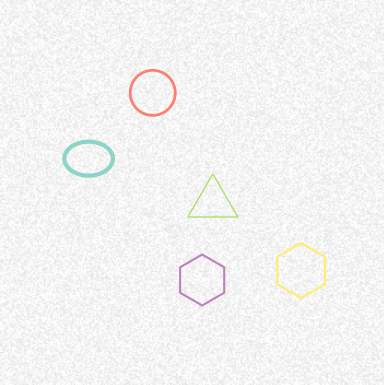[{"shape": "oval", "thickness": 3, "radius": 0.32, "center": [0.23, 0.588]}, {"shape": "circle", "thickness": 2, "radius": 0.29, "center": [0.397, 0.759]}, {"shape": "triangle", "thickness": 1, "radius": 0.37, "center": [0.553, 0.474]}, {"shape": "hexagon", "thickness": 1.5, "radius": 0.33, "center": [0.525, 0.273]}, {"shape": "hexagon", "thickness": 1.5, "radius": 0.36, "center": [0.782, 0.297]}]